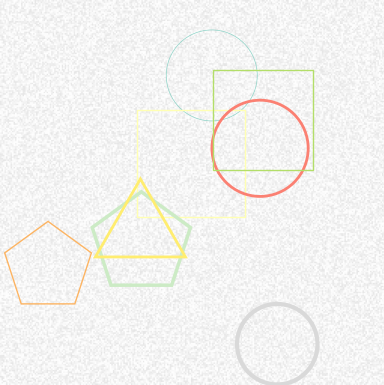[{"shape": "circle", "thickness": 0.5, "radius": 0.59, "center": [0.55, 0.804]}, {"shape": "square", "thickness": 1, "radius": 0.7, "center": [0.496, 0.577]}, {"shape": "circle", "thickness": 2, "radius": 0.62, "center": [0.675, 0.615]}, {"shape": "pentagon", "thickness": 1, "radius": 0.59, "center": [0.125, 0.307]}, {"shape": "square", "thickness": 1, "radius": 0.65, "center": [0.684, 0.688]}, {"shape": "circle", "thickness": 3, "radius": 0.52, "center": [0.72, 0.106]}, {"shape": "pentagon", "thickness": 2.5, "radius": 0.67, "center": [0.367, 0.368]}, {"shape": "triangle", "thickness": 2, "radius": 0.68, "center": [0.365, 0.4]}]